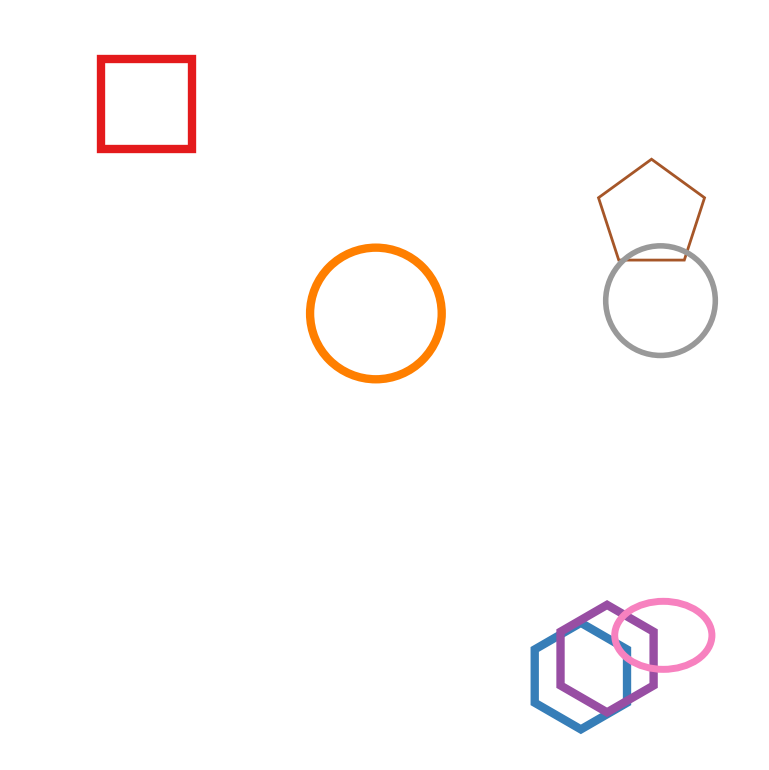[{"shape": "square", "thickness": 3, "radius": 0.29, "center": [0.191, 0.865]}, {"shape": "hexagon", "thickness": 3, "radius": 0.35, "center": [0.754, 0.122]}, {"shape": "hexagon", "thickness": 3, "radius": 0.35, "center": [0.788, 0.145]}, {"shape": "circle", "thickness": 3, "radius": 0.43, "center": [0.488, 0.593]}, {"shape": "pentagon", "thickness": 1, "radius": 0.36, "center": [0.846, 0.721]}, {"shape": "oval", "thickness": 2.5, "radius": 0.32, "center": [0.861, 0.175]}, {"shape": "circle", "thickness": 2, "radius": 0.36, "center": [0.858, 0.61]}]